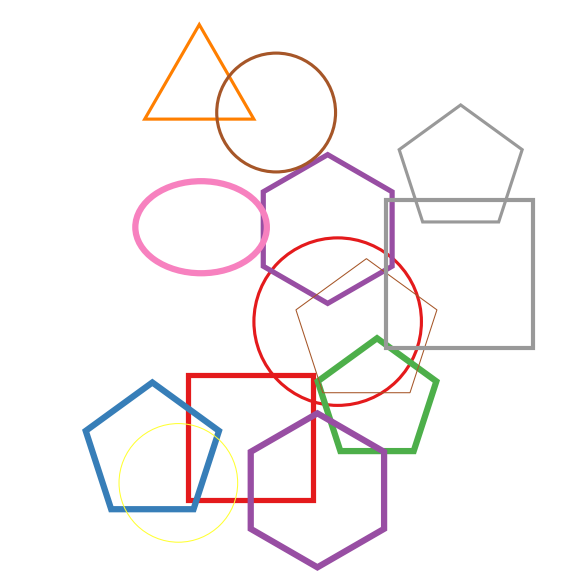[{"shape": "circle", "thickness": 1.5, "radius": 0.73, "center": [0.585, 0.442]}, {"shape": "square", "thickness": 2.5, "radius": 0.54, "center": [0.433, 0.242]}, {"shape": "pentagon", "thickness": 3, "radius": 0.61, "center": [0.264, 0.216]}, {"shape": "pentagon", "thickness": 3, "radius": 0.54, "center": [0.653, 0.305]}, {"shape": "hexagon", "thickness": 3, "radius": 0.67, "center": [0.55, 0.15]}, {"shape": "hexagon", "thickness": 2.5, "radius": 0.64, "center": [0.567, 0.603]}, {"shape": "triangle", "thickness": 1.5, "radius": 0.55, "center": [0.345, 0.847]}, {"shape": "circle", "thickness": 0.5, "radius": 0.51, "center": [0.309, 0.163]}, {"shape": "circle", "thickness": 1.5, "radius": 0.51, "center": [0.478, 0.804]}, {"shape": "pentagon", "thickness": 0.5, "radius": 0.64, "center": [0.635, 0.423]}, {"shape": "oval", "thickness": 3, "radius": 0.57, "center": [0.348, 0.606]}, {"shape": "pentagon", "thickness": 1.5, "radius": 0.56, "center": [0.798, 0.705]}, {"shape": "square", "thickness": 2, "radius": 0.64, "center": [0.796, 0.524]}]